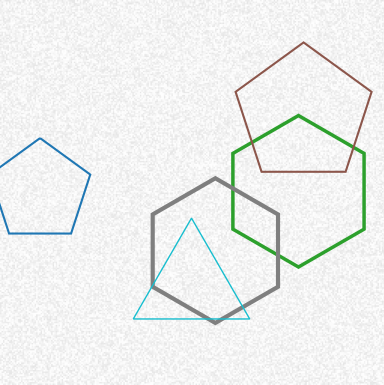[{"shape": "pentagon", "thickness": 1.5, "radius": 0.69, "center": [0.104, 0.504]}, {"shape": "hexagon", "thickness": 2.5, "radius": 0.98, "center": [0.775, 0.503]}, {"shape": "pentagon", "thickness": 1.5, "radius": 0.93, "center": [0.789, 0.704]}, {"shape": "hexagon", "thickness": 3, "radius": 0.94, "center": [0.559, 0.349]}, {"shape": "triangle", "thickness": 1, "radius": 0.87, "center": [0.497, 0.259]}]